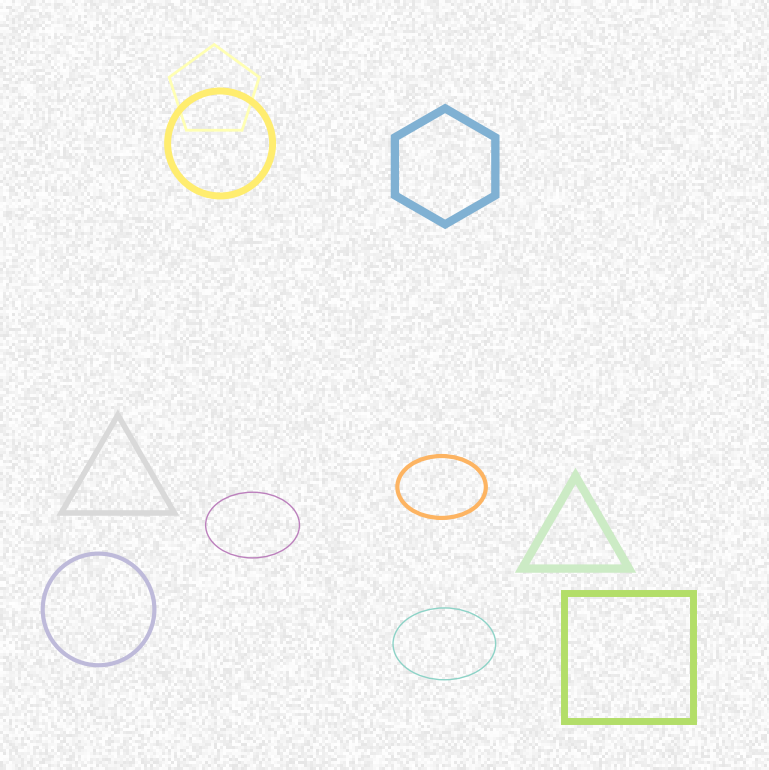[{"shape": "oval", "thickness": 0.5, "radius": 0.33, "center": [0.577, 0.164]}, {"shape": "pentagon", "thickness": 1, "radius": 0.31, "center": [0.278, 0.881]}, {"shape": "circle", "thickness": 1.5, "radius": 0.36, "center": [0.128, 0.209]}, {"shape": "hexagon", "thickness": 3, "radius": 0.38, "center": [0.578, 0.784]}, {"shape": "oval", "thickness": 1.5, "radius": 0.29, "center": [0.573, 0.368]}, {"shape": "square", "thickness": 2.5, "radius": 0.42, "center": [0.816, 0.147]}, {"shape": "triangle", "thickness": 2, "radius": 0.42, "center": [0.153, 0.376]}, {"shape": "oval", "thickness": 0.5, "radius": 0.3, "center": [0.328, 0.318]}, {"shape": "triangle", "thickness": 3, "radius": 0.4, "center": [0.747, 0.302]}, {"shape": "circle", "thickness": 2.5, "radius": 0.34, "center": [0.286, 0.814]}]